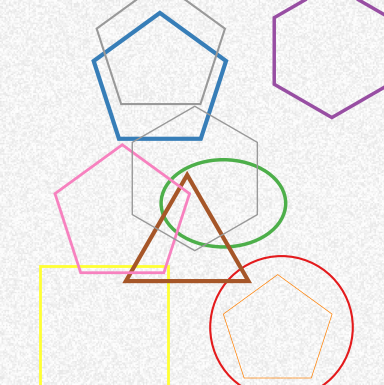[{"shape": "circle", "thickness": 1.5, "radius": 0.93, "center": [0.731, 0.15]}, {"shape": "pentagon", "thickness": 3, "radius": 0.9, "center": [0.415, 0.786]}, {"shape": "oval", "thickness": 2.5, "radius": 0.81, "center": [0.58, 0.472]}, {"shape": "hexagon", "thickness": 2.5, "radius": 0.86, "center": [0.862, 0.868]}, {"shape": "pentagon", "thickness": 0.5, "radius": 0.74, "center": [0.721, 0.138]}, {"shape": "square", "thickness": 2, "radius": 0.83, "center": [0.269, 0.142]}, {"shape": "triangle", "thickness": 3, "radius": 0.92, "center": [0.486, 0.362]}, {"shape": "pentagon", "thickness": 2, "radius": 0.92, "center": [0.318, 0.44]}, {"shape": "pentagon", "thickness": 1.5, "radius": 0.88, "center": [0.418, 0.871]}, {"shape": "hexagon", "thickness": 1, "radius": 0.94, "center": [0.506, 0.536]}]